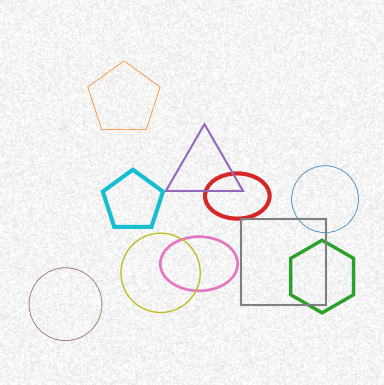[{"shape": "circle", "thickness": 0.5, "radius": 0.43, "center": [0.844, 0.483]}, {"shape": "pentagon", "thickness": 0.5, "radius": 0.49, "center": [0.322, 0.743]}, {"shape": "hexagon", "thickness": 2.5, "radius": 0.47, "center": [0.837, 0.282]}, {"shape": "oval", "thickness": 3, "radius": 0.42, "center": [0.616, 0.491]}, {"shape": "triangle", "thickness": 1.5, "radius": 0.58, "center": [0.531, 0.562]}, {"shape": "circle", "thickness": 0.5, "radius": 0.47, "center": [0.17, 0.21]}, {"shape": "oval", "thickness": 2, "radius": 0.5, "center": [0.517, 0.315]}, {"shape": "square", "thickness": 1.5, "radius": 0.56, "center": [0.736, 0.32]}, {"shape": "circle", "thickness": 1, "radius": 0.51, "center": [0.417, 0.291]}, {"shape": "pentagon", "thickness": 3, "radius": 0.41, "center": [0.345, 0.477]}]